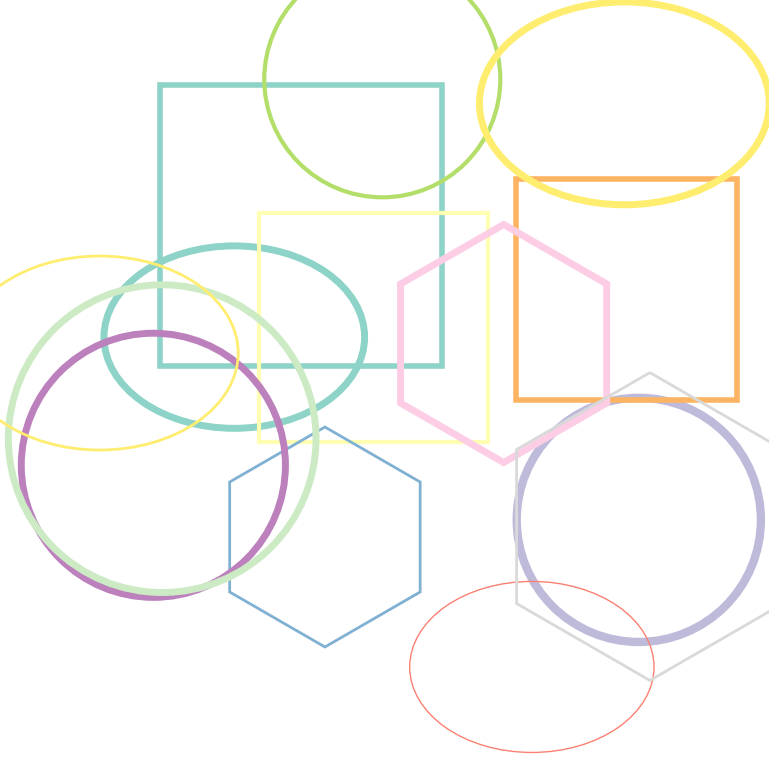[{"shape": "oval", "thickness": 2.5, "radius": 0.85, "center": [0.304, 0.562]}, {"shape": "square", "thickness": 2, "radius": 0.91, "center": [0.391, 0.707]}, {"shape": "square", "thickness": 1.5, "radius": 0.74, "center": [0.485, 0.575]}, {"shape": "circle", "thickness": 3, "radius": 0.79, "center": [0.83, 0.325]}, {"shape": "oval", "thickness": 0.5, "radius": 0.79, "center": [0.691, 0.134]}, {"shape": "hexagon", "thickness": 1, "radius": 0.71, "center": [0.422, 0.303]}, {"shape": "square", "thickness": 2, "radius": 0.72, "center": [0.814, 0.624]}, {"shape": "circle", "thickness": 1.5, "radius": 0.77, "center": [0.496, 0.897]}, {"shape": "hexagon", "thickness": 2.5, "radius": 0.77, "center": [0.654, 0.554]}, {"shape": "hexagon", "thickness": 1, "radius": 1.0, "center": [0.844, 0.316]}, {"shape": "circle", "thickness": 2.5, "radius": 0.86, "center": [0.199, 0.396]}, {"shape": "circle", "thickness": 2.5, "radius": 1.0, "center": [0.211, 0.43]}, {"shape": "oval", "thickness": 2.5, "radius": 0.94, "center": [0.811, 0.866]}, {"shape": "oval", "thickness": 1, "radius": 0.9, "center": [0.129, 0.542]}]